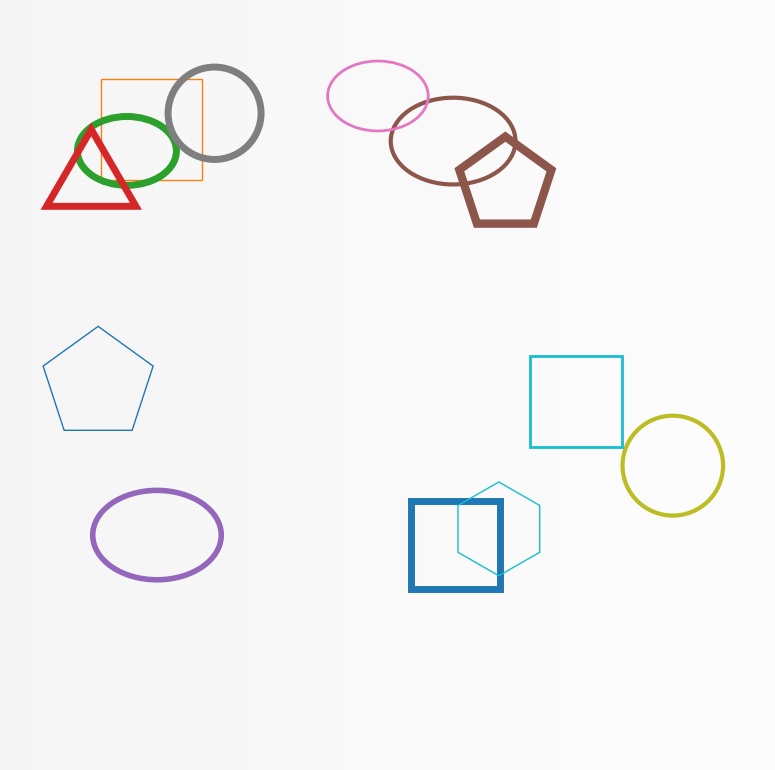[{"shape": "square", "thickness": 2.5, "radius": 0.29, "center": [0.588, 0.292]}, {"shape": "pentagon", "thickness": 0.5, "radius": 0.37, "center": [0.127, 0.502]}, {"shape": "square", "thickness": 0.5, "radius": 0.33, "center": [0.195, 0.832]}, {"shape": "oval", "thickness": 2.5, "radius": 0.32, "center": [0.164, 0.804]}, {"shape": "triangle", "thickness": 2.5, "radius": 0.33, "center": [0.118, 0.765]}, {"shape": "oval", "thickness": 2, "radius": 0.41, "center": [0.203, 0.305]}, {"shape": "pentagon", "thickness": 3, "radius": 0.31, "center": [0.652, 0.76]}, {"shape": "oval", "thickness": 1.5, "radius": 0.4, "center": [0.585, 0.817]}, {"shape": "oval", "thickness": 1, "radius": 0.32, "center": [0.488, 0.875]}, {"shape": "circle", "thickness": 2.5, "radius": 0.3, "center": [0.277, 0.853]}, {"shape": "circle", "thickness": 1.5, "radius": 0.32, "center": [0.868, 0.395]}, {"shape": "square", "thickness": 1, "radius": 0.3, "center": [0.744, 0.478]}, {"shape": "hexagon", "thickness": 0.5, "radius": 0.3, "center": [0.644, 0.313]}]